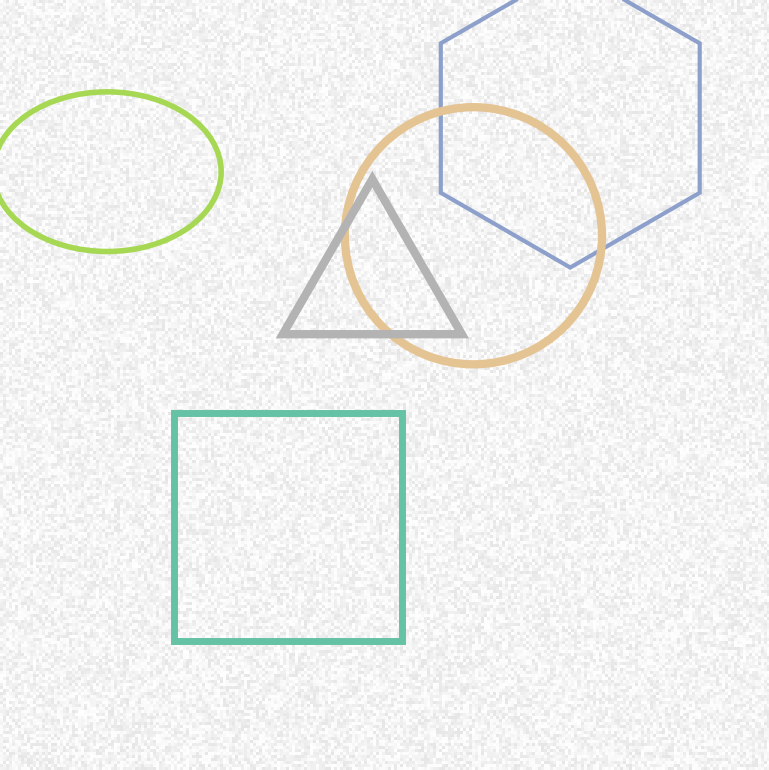[{"shape": "square", "thickness": 2.5, "radius": 0.74, "center": [0.374, 0.315]}, {"shape": "hexagon", "thickness": 1.5, "radius": 0.97, "center": [0.741, 0.847]}, {"shape": "oval", "thickness": 2, "radius": 0.74, "center": [0.139, 0.777]}, {"shape": "circle", "thickness": 3, "radius": 0.83, "center": [0.615, 0.694]}, {"shape": "triangle", "thickness": 3, "radius": 0.67, "center": [0.484, 0.633]}]